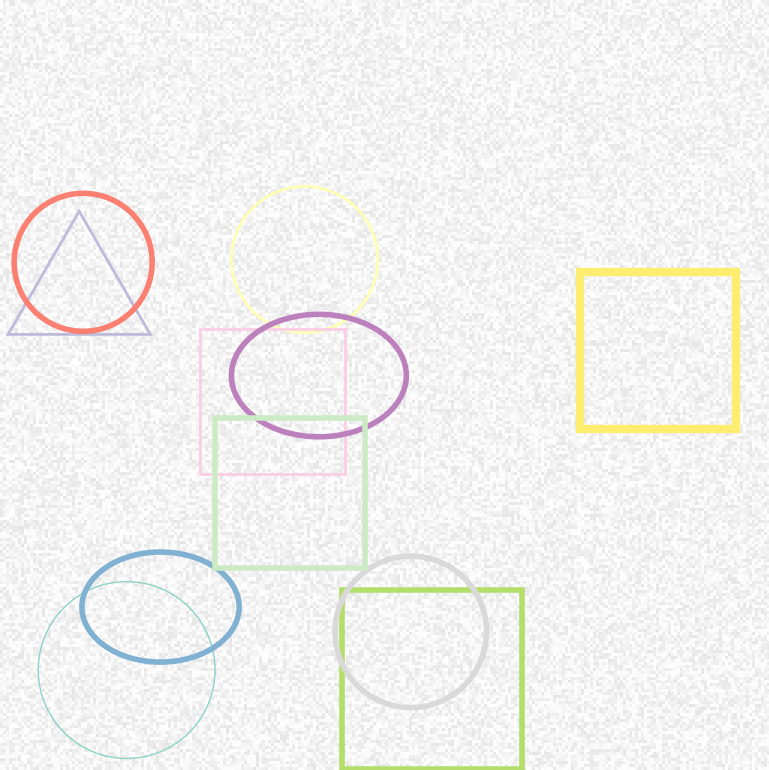[{"shape": "circle", "thickness": 0.5, "radius": 0.57, "center": [0.164, 0.13]}, {"shape": "circle", "thickness": 1, "radius": 0.47, "center": [0.396, 0.663]}, {"shape": "triangle", "thickness": 1, "radius": 0.53, "center": [0.103, 0.619]}, {"shape": "circle", "thickness": 2, "radius": 0.45, "center": [0.108, 0.659]}, {"shape": "oval", "thickness": 2, "radius": 0.51, "center": [0.209, 0.212]}, {"shape": "square", "thickness": 2, "radius": 0.58, "center": [0.561, 0.117]}, {"shape": "square", "thickness": 1, "radius": 0.47, "center": [0.354, 0.478]}, {"shape": "circle", "thickness": 2, "radius": 0.49, "center": [0.533, 0.179]}, {"shape": "oval", "thickness": 2, "radius": 0.57, "center": [0.414, 0.512]}, {"shape": "square", "thickness": 2, "radius": 0.49, "center": [0.376, 0.36]}, {"shape": "square", "thickness": 3, "radius": 0.51, "center": [0.855, 0.544]}]